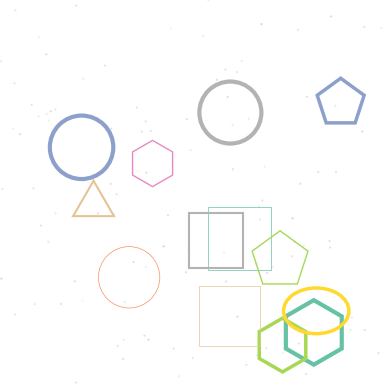[{"shape": "square", "thickness": 0.5, "radius": 0.41, "center": [0.623, 0.381]}, {"shape": "hexagon", "thickness": 3, "radius": 0.42, "center": [0.815, 0.137]}, {"shape": "circle", "thickness": 0.5, "radius": 0.4, "center": [0.335, 0.28]}, {"shape": "pentagon", "thickness": 2.5, "radius": 0.32, "center": [0.885, 0.733]}, {"shape": "circle", "thickness": 3, "radius": 0.41, "center": [0.212, 0.617]}, {"shape": "hexagon", "thickness": 1, "radius": 0.3, "center": [0.396, 0.575]}, {"shape": "hexagon", "thickness": 2.5, "radius": 0.35, "center": [0.734, 0.104]}, {"shape": "pentagon", "thickness": 1, "radius": 0.38, "center": [0.727, 0.324]}, {"shape": "oval", "thickness": 2.5, "radius": 0.42, "center": [0.821, 0.193]}, {"shape": "square", "thickness": 0.5, "radius": 0.39, "center": [0.596, 0.179]}, {"shape": "triangle", "thickness": 1.5, "radius": 0.31, "center": [0.243, 0.469]}, {"shape": "square", "thickness": 1.5, "radius": 0.36, "center": [0.561, 0.375]}, {"shape": "circle", "thickness": 3, "radius": 0.4, "center": [0.598, 0.708]}]